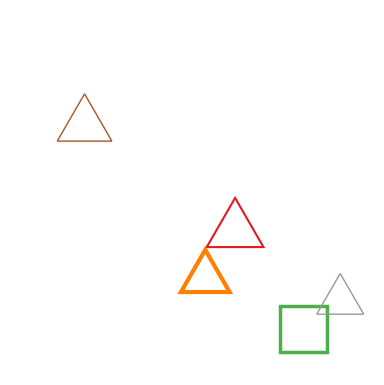[{"shape": "triangle", "thickness": 1.5, "radius": 0.43, "center": [0.611, 0.401]}, {"shape": "square", "thickness": 2.5, "radius": 0.3, "center": [0.788, 0.146]}, {"shape": "triangle", "thickness": 3, "radius": 0.36, "center": [0.533, 0.278]}, {"shape": "triangle", "thickness": 1, "radius": 0.41, "center": [0.22, 0.674]}, {"shape": "triangle", "thickness": 1, "radius": 0.35, "center": [0.884, 0.219]}]